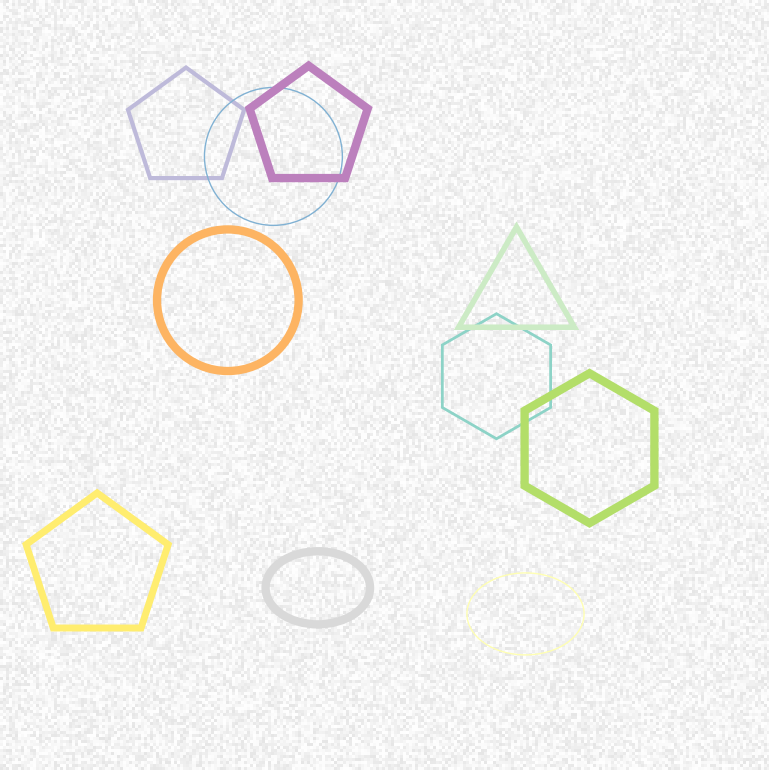[{"shape": "hexagon", "thickness": 1, "radius": 0.41, "center": [0.645, 0.511]}, {"shape": "oval", "thickness": 0.5, "radius": 0.38, "center": [0.682, 0.203]}, {"shape": "pentagon", "thickness": 1.5, "radius": 0.4, "center": [0.242, 0.833]}, {"shape": "circle", "thickness": 0.5, "radius": 0.45, "center": [0.355, 0.797]}, {"shape": "circle", "thickness": 3, "radius": 0.46, "center": [0.296, 0.61]}, {"shape": "hexagon", "thickness": 3, "radius": 0.49, "center": [0.766, 0.418]}, {"shape": "oval", "thickness": 3, "radius": 0.34, "center": [0.413, 0.237]}, {"shape": "pentagon", "thickness": 3, "radius": 0.4, "center": [0.401, 0.834]}, {"shape": "triangle", "thickness": 2, "radius": 0.43, "center": [0.671, 0.618]}, {"shape": "pentagon", "thickness": 2.5, "radius": 0.48, "center": [0.126, 0.263]}]